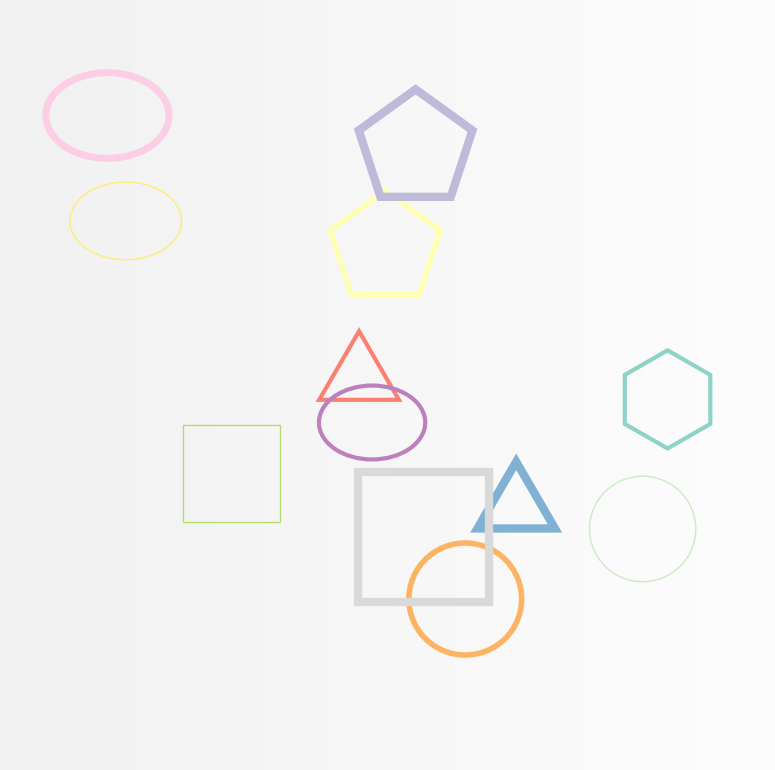[{"shape": "hexagon", "thickness": 1.5, "radius": 0.32, "center": [0.861, 0.481]}, {"shape": "pentagon", "thickness": 2, "radius": 0.37, "center": [0.497, 0.678]}, {"shape": "pentagon", "thickness": 3, "radius": 0.39, "center": [0.536, 0.807]}, {"shape": "triangle", "thickness": 1.5, "radius": 0.3, "center": [0.463, 0.51]}, {"shape": "triangle", "thickness": 3, "radius": 0.29, "center": [0.666, 0.343]}, {"shape": "circle", "thickness": 2, "radius": 0.36, "center": [0.6, 0.222]}, {"shape": "square", "thickness": 0.5, "radius": 0.31, "center": [0.299, 0.385]}, {"shape": "oval", "thickness": 2.5, "radius": 0.4, "center": [0.139, 0.85]}, {"shape": "square", "thickness": 3, "radius": 0.42, "center": [0.546, 0.303]}, {"shape": "oval", "thickness": 1.5, "radius": 0.34, "center": [0.48, 0.451]}, {"shape": "circle", "thickness": 0.5, "radius": 0.34, "center": [0.829, 0.313]}, {"shape": "oval", "thickness": 0.5, "radius": 0.36, "center": [0.162, 0.713]}]